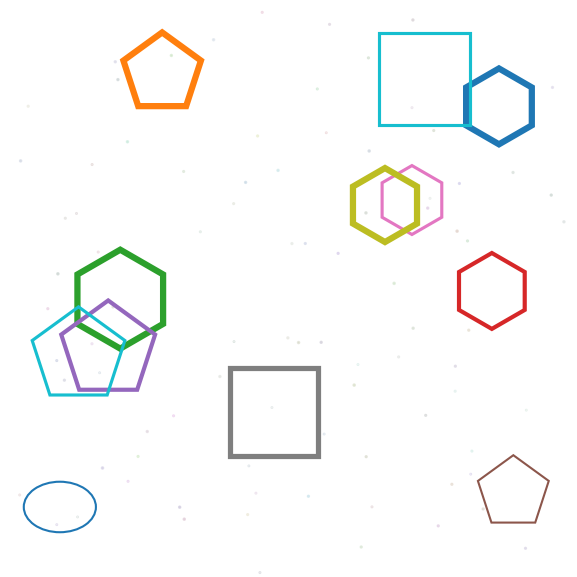[{"shape": "hexagon", "thickness": 3, "radius": 0.33, "center": [0.864, 0.815]}, {"shape": "oval", "thickness": 1, "radius": 0.31, "center": [0.104, 0.121]}, {"shape": "pentagon", "thickness": 3, "radius": 0.35, "center": [0.281, 0.872]}, {"shape": "hexagon", "thickness": 3, "radius": 0.43, "center": [0.208, 0.481]}, {"shape": "hexagon", "thickness": 2, "radius": 0.33, "center": [0.852, 0.495]}, {"shape": "pentagon", "thickness": 2, "radius": 0.43, "center": [0.187, 0.393]}, {"shape": "pentagon", "thickness": 1, "radius": 0.32, "center": [0.889, 0.146]}, {"shape": "hexagon", "thickness": 1.5, "radius": 0.3, "center": [0.713, 0.653]}, {"shape": "square", "thickness": 2.5, "radius": 0.38, "center": [0.475, 0.286]}, {"shape": "hexagon", "thickness": 3, "radius": 0.32, "center": [0.667, 0.644]}, {"shape": "square", "thickness": 1.5, "radius": 0.4, "center": [0.735, 0.862]}, {"shape": "pentagon", "thickness": 1.5, "radius": 0.42, "center": [0.136, 0.383]}]